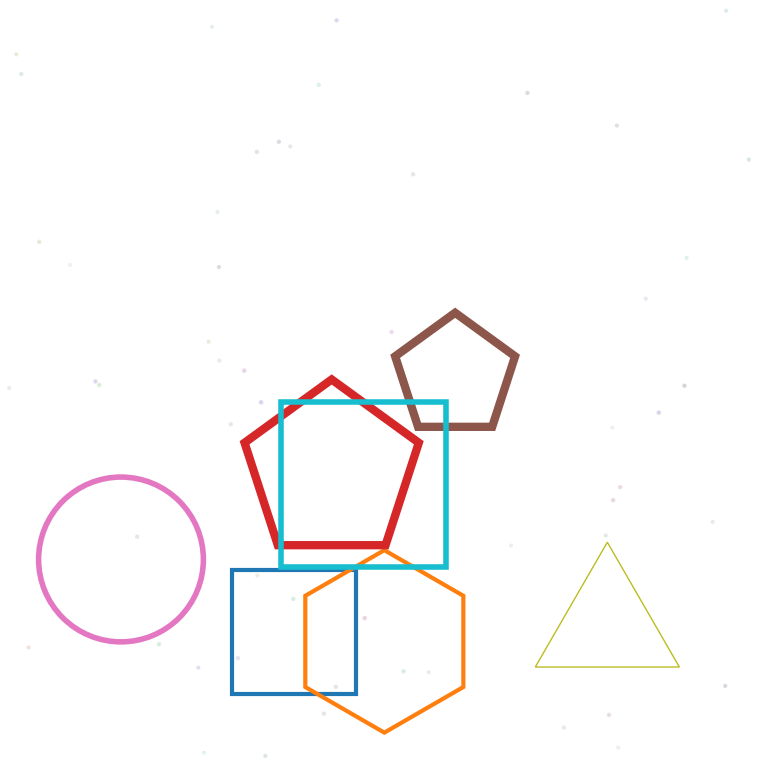[{"shape": "square", "thickness": 1.5, "radius": 0.4, "center": [0.382, 0.179]}, {"shape": "hexagon", "thickness": 1.5, "radius": 0.59, "center": [0.499, 0.167]}, {"shape": "pentagon", "thickness": 3, "radius": 0.59, "center": [0.431, 0.388]}, {"shape": "pentagon", "thickness": 3, "radius": 0.41, "center": [0.591, 0.512]}, {"shape": "circle", "thickness": 2, "radius": 0.54, "center": [0.157, 0.273]}, {"shape": "triangle", "thickness": 0.5, "radius": 0.54, "center": [0.789, 0.188]}, {"shape": "square", "thickness": 2, "radius": 0.54, "center": [0.472, 0.371]}]